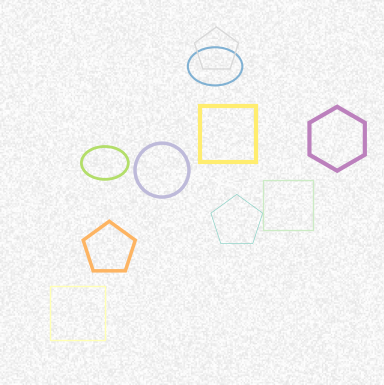[{"shape": "pentagon", "thickness": 0.5, "radius": 0.35, "center": [0.615, 0.425]}, {"shape": "square", "thickness": 1, "radius": 0.35, "center": [0.201, 0.187]}, {"shape": "circle", "thickness": 2.5, "radius": 0.35, "center": [0.421, 0.558]}, {"shape": "oval", "thickness": 1.5, "radius": 0.35, "center": [0.559, 0.828]}, {"shape": "pentagon", "thickness": 2.5, "radius": 0.36, "center": [0.284, 0.354]}, {"shape": "oval", "thickness": 2, "radius": 0.3, "center": [0.272, 0.577]}, {"shape": "pentagon", "thickness": 1, "radius": 0.3, "center": [0.562, 0.87]}, {"shape": "hexagon", "thickness": 3, "radius": 0.42, "center": [0.876, 0.64]}, {"shape": "square", "thickness": 1, "radius": 0.32, "center": [0.748, 0.468]}, {"shape": "square", "thickness": 3, "radius": 0.36, "center": [0.592, 0.651]}]